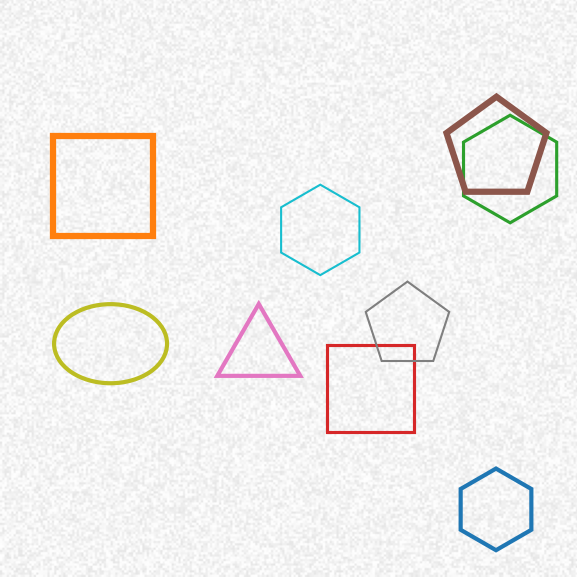[{"shape": "hexagon", "thickness": 2, "radius": 0.35, "center": [0.859, 0.117]}, {"shape": "square", "thickness": 3, "radius": 0.43, "center": [0.179, 0.676]}, {"shape": "hexagon", "thickness": 1.5, "radius": 0.47, "center": [0.883, 0.706]}, {"shape": "square", "thickness": 1.5, "radius": 0.38, "center": [0.641, 0.326]}, {"shape": "pentagon", "thickness": 3, "radius": 0.45, "center": [0.86, 0.741]}, {"shape": "triangle", "thickness": 2, "radius": 0.42, "center": [0.448, 0.39]}, {"shape": "pentagon", "thickness": 1, "radius": 0.38, "center": [0.706, 0.436]}, {"shape": "oval", "thickness": 2, "radius": 0.49, "center": [0.191, 0.404]}, {"shape": "hexagon", "thickness": 1, "radius": 0.39, "center": [0.555, 0.601]}]